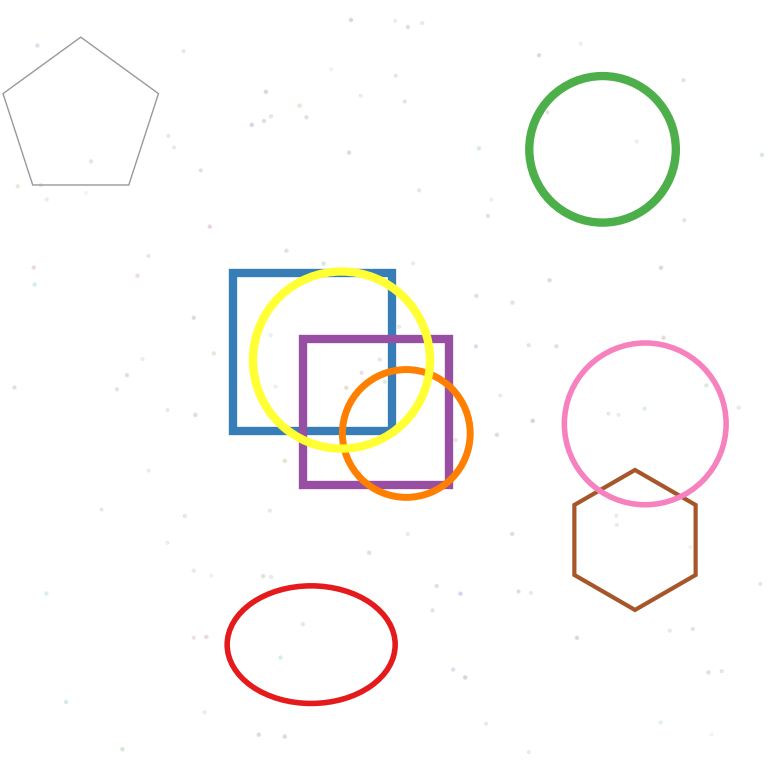[{"shape": "oval", "thickness": 2, "radius": 0.55, "center": [0.404, 0.163]}, {"shape": "square", "thickness": 3, "radius": 0.52, "center": [0.406, 0.543]}, {"shape": "circle", "thickness": 3, "radius": 0.48, "center": [0.783, 0.806]}, {"shape": "square", "thickness": 3, "radius": 0.47, "center": [0.488, 0.465]}, {"shape": "circle", "thickness": 2.5, "radius": 0.41, "center": [0.528, 0.437]}, {"shape": "circle", "thickness": 3, "radius": 0.58, "center": [0.443, 0.532]}, {"shape": "hexagon", "thickness": 1.5, "radius": 0.45, "center": [0.825, 0.299]}, {"shape": "circle", "thickness": 2, "radius": 0.53, "center": [0.838, 0.45]}, {"shape": "pentagon", "thickness": 0.5, "radius": 0.53, "center": [0.105, 0.846]}]